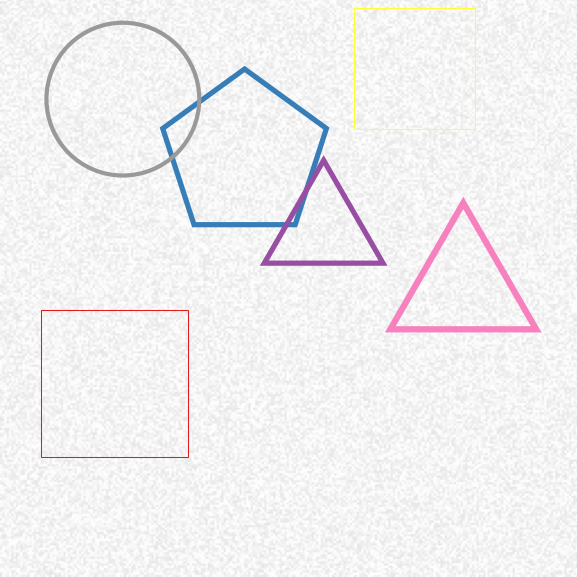[{"shape": "square", "thickness": 0.5, "radius": 0.64, "center": [0.198, 0.336]}, {"shape": "pentagon", "thickness": 2.5, "radius": 0.75, "center": [0.424, 0.731]}, {"shape": "triangle", "thickness": 2.5, "radius": 0.59, "center": [0.56, 0.603]}, {"shape": "square", "thickness": 0.5, "radius": 0.52, "center": [0.718, 0.88]}, {"shape": "triangle", "thickness": 3, "radius": 0.73, "center": [0.802, 0.502]}, {"shape": "circle", "thickness": 2, "radius": 0.66, "center": [0.213, 0.828]}]